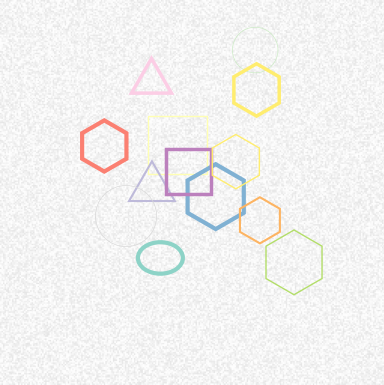[{"shape": "oval", "thickness": 3, "radius": 0.29, "center": [0.417, 0.33]}, {"shape": "square", "thickness": 1, "radius": 0.38, "center": [0.462, 0.623]}, {"shape": "triangle", "thickness": 1.5, "radius": 0.34, "center": [0.395, 0.512]}, {"shape": "hexagon", "thickness": 3, "radius": 0.33, "center": [0.271, 0.621]}, {"shape": "hexagon", "thickness": 3, "radius": 0.42, "center": [0.56, 0.489]}, {"shape": "hexagon", "thickness": 1.5, "radius": 0.3, "center": [0.675, 0.428]}, {"shape": "hexagon", "thickness": 1, "radius": 0.42, "center": [0.764, 0.319]}, {"shape": "triangle", "thickness": 2.5, "radius": 0.3, "center": [0.394, 0.788]}, {"shape": "circle", "thickness": 0.5, "radius": 0.4, "center": [0.327, 0.439]}, {"shape": "square", "thickness": 2.5, "radius": 0.29, "center": [0.491, 0.554]}, {"shape": "circle", "thickness": 0.5, "radius": 0.3, "center": [0.663, 0.87]}, {"shape": "hexagon", "thickness": 1, "radius": 0.35, "center": [0.613, 0.58]}, {"shape": "hexagon", "thickness": 2.5, "radius": 0.34, "center": [0.666, 0.766]}]